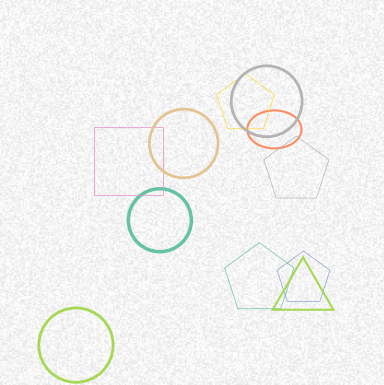[{"shape": "pentagon", "thickness": 0.5, "radius": 0.47, "center": [0.674, 0.275]}, {"shape": "circle", "thickness": 2.5, "radius": 0.41, "center": [0.415, 0.428]}, {"shape": "oval", "thickness": 1.5, "radius": 0.35, "center": [0.713, 0.664]}, {"shape": "pentagon", "thickness": 0.5, "radius": 0.36, "center": [0.788, 0.276]}, {"shape": "square", "thickness": 0.5, "radius": 0.44, "center": [0.333, 0.582]}, {"shape": "triangle", "thickness": 1.5, "radius": 0.45, "center": [0.787, 0.241]}, {"shape": "circle", "thickness": 2, "radius": 0.48, "center": [0.197, 0.104]}, {"shape": "pentagon", "thickness": 0.5, "radius": 0.39, "center": [0.638, 0.729]}, {"shape": "circle", "thickness": 2, "radius": 0.45, "center": [0.477, 0.627]}, {"shape": "pentagon", "thickness": 0.5, "radius": 0.44, "center": [0.77, 0.558]}, {"shape": "circle", "thickness": 2, "radius": 0.46, "center": [0.693, 0.737]}]